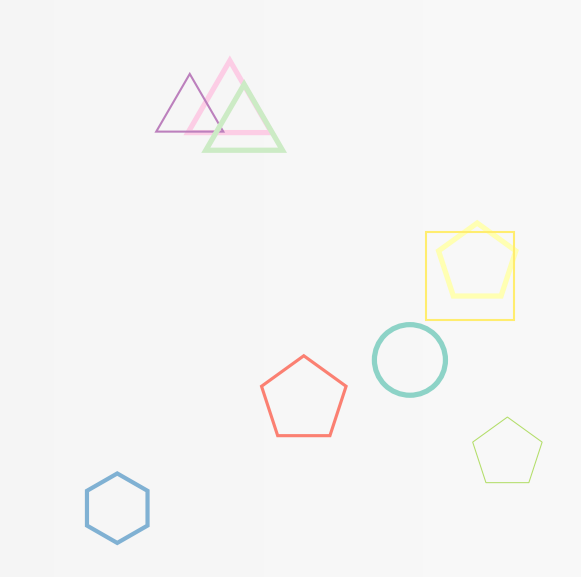[{"shape": "circle", "thickness": 2.5, "radius": 0.31, "center": [0.705, 0.376]}, {"shape": "pentagon", "thickness": 2.5, "radius": 0.35, "center": [0.821, 0.543]}, {"shape": "pentagon", "thickness": 1.5, "radius": 0.38, "center": [0.523, 0.307]}, {"shape": "hexagon", "thickness": 2, "radius": 0.3, "center": [0.202, 0.119]}, {"shape": "pentagon", "thickness": 0.5, "radius": 0.31, "center": [0.873, 0.214]}, {"shape": "triangle", "thickness": 2.5, "radius": 0.42, "center": [0.395, 0.811]}, {"shape": "triangle", "thickness": 1, "radius": 0.33, "center": [0.326, 0.805]}, {"shape": "triangle", "thickness": 2.5, "radius": 0.38, "center": [0.42, 0.777]}, {"shape": "square", "thickness": 1, "radius": 0.38, "center": [0.809, 0.521]}]